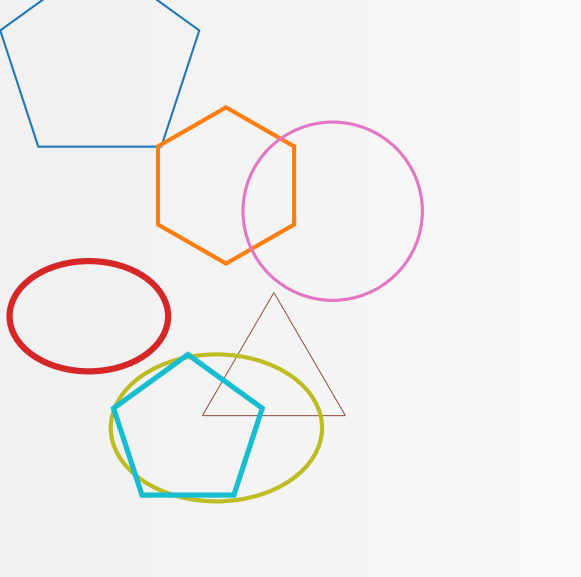[{"shape": "pentagon", "thickness": 1, "radius": 0.9, "center": [0.172, 0.891]}, {"shape": "hexagon", "thickness": 2, "radius": 0.68, "center": [0.389, 0.678]}, {"shape": "oval", "thickness": 3, "radius": 0.68, "center": [0.153, 0.452]}, {"shape": "triangle", "thickness": 0.5, "radius": 0.71, "center": [0.471, 0.35]}, {"shape": "circle", "thickness": 1.5, "radius": 0.77, "center": [0.572, 0.633]}, {"shape": "oval", "thickness": 2, "radius": 0.91, "center": [0.372, 0.258]}, {"shape": "pentagon", "thickness": 2.5, "radius": 0.67, "center": [0.323, 0.251]}]